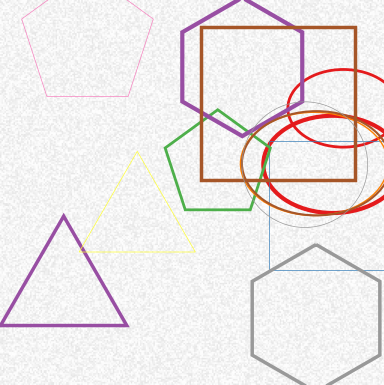[{"shape": "oval", "thickness": 2, "radius": 0.72, "center": [0.892, 0.719]}, {"shape": "oval", "thickness": 3, "radius": 0.9, "center": [0.864, 0.573]}, {"shape": "square", "thickness": 0.5, "radius": 0.83, "center": [0.865, 0.467]}, {"shape": "pentagon", "thickness": 2, "radius": 0.72, "center": [0.566, 0.571]}, {"shape": "hexagon", "thickness": 3, "radius": 0.9, "center": [0.629, 0.826]}, {"shape": "triangle", "thickness": 2.5, "radius": 0.95, "center": [0.165, 0.249]}, {"shape": "oval", "thickness": 1, "radius": 0.96, "center": [0.816, 0.574]}, {"shape": "triangle", "thickness": 0.5, "radius": 0.87, "center": [0.357, 0.433]}, {"shape": "square", "thickness": 2.5, "radius": 1.0, "center": [0.723, 0.731]}, {"shape": "oval", "thickness": 1.5, "radius": 0.97, "center": [0.822, 0.576]}, {"shape": "pentagon", "thickness": 0.5, "radius": 0.9, "center": [0.227, 0.895]}, {"shape": "hexagon", "thickness": 2.5, "radius": 0.96, "center": [0.821, 0.173]}, {"shape": "circle", "thickness": 0.5, "radius": 0.82, "center": [0.792, 0.572]}]